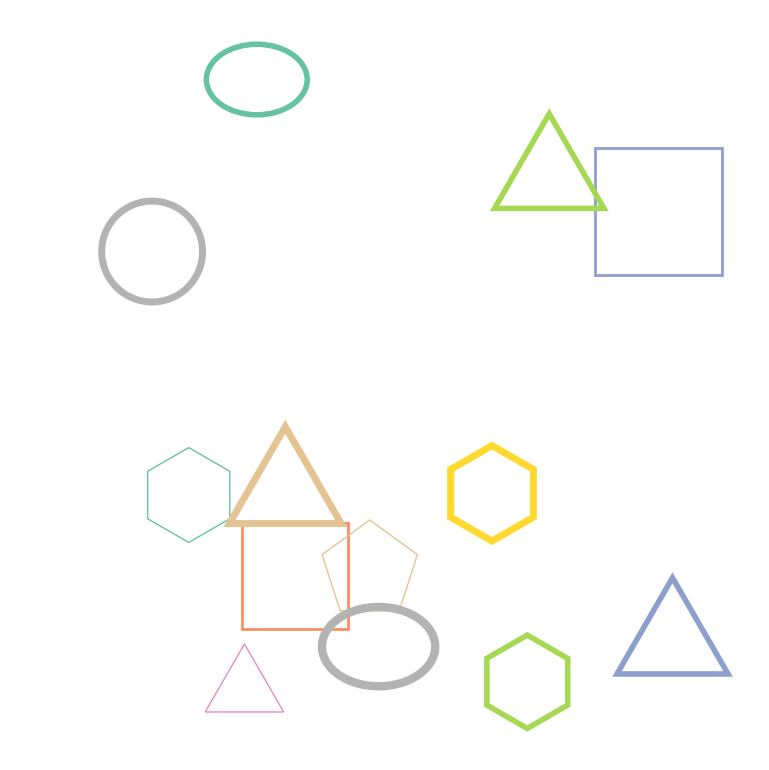[{"shape": "oval", "thickness": 2, "radius": 0.33, "center": [0.334, 0.897]}, {"shape": "hexagon", "thickness": 0.5, "radius": 0.31, "center": [0.245, 0.357]}, {"shape": "square", "thickness": 1, "radius": 0.34, "center": [0.383, 0.251]}, {"shape": "square", "thickness": 1, "radius": 0.41, "center": [0.855, 0.726]}, {"shape": "triangle", "thickness": 2, "radius": 0.42, "center": [0.873, 0.166]}, {"shape": "triangle", "thickness": 0.5, "radius": 0.29, "center": [0.317, 0.105]}, {"shape": "hexagon", "thickness": 2, "radius": 0.3, "center": [0.685, 0.115]}, {"shape": "triangle", "thickness": 2, "radius": 0.41, "center": [0.713, 0.77]}, {"shape": "hexagon", "thickness": 2.5, "radius": 0.31, "center": [0.639, 0.359]}, {"shape": "pentagon", "thickness": 0.5, "radius": 0.33, "center": [0.48, 0.26]}, {"shape": "triangle", "thickness": 2.5, "radius": 0.42, "center": [0.37, 0.362]}, {"shape": "circle", "thickness": 2.5, "radius": 0.33, "center": [0.198, 0.673]}, {"shape": "oval", "thickness": 3, "radius": 0.37, "center": [0.492, 0.16]}]